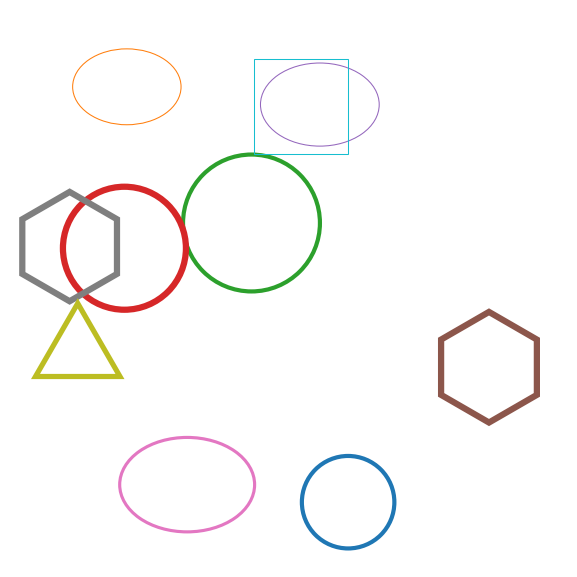[{"shape": "circle", "thickness": 2, "radius": 0.4, "center": [0.603, 0.13]}, {"shape": "oval", "thickness": 0.5, "radius": 0.47, "center": [0.22, 0.849]}, {"shape": "circle", "thickness": 2, "radius": 0.59, "center": [0.435, 0.613]}, {"shape": "circle", "thickness": 3, "radius": 0.53, "center": [0.215, 0.569]}, {"shape": "oval", "thickness": 0.5, "radius": 0.51, "center": [0.554, 0.818]}, {"shape": "hexagon", "thickness": 3, "radius": 0.48, "center": [0.847, 0.363]}, {"shape": "oval", "thickness": 1.5, "radius": 0.58, "center": [0.324, 0.16]}, {"shape": "hexagon", "thickness": 3, "radius": 0.47, "center": [0.121, 0.572]}, {"shape": "triangle", "thickness": 2.5, "radius": 0.42, "center": [0.135, 0.389]}, {"shape": "square", "thickness": 0.5, "radius": 0.41, "center": [0.522, 0.815]}]